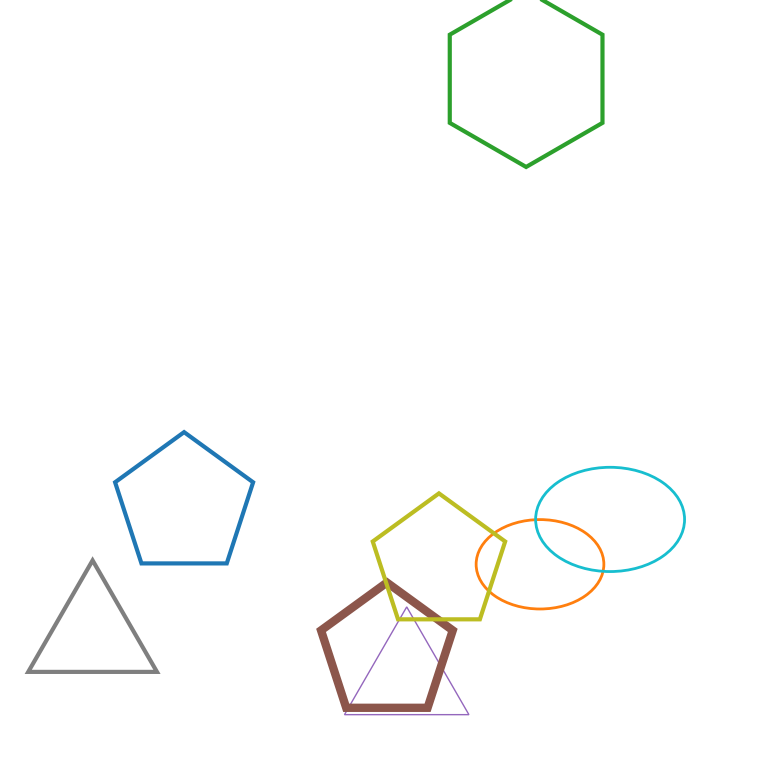[{"shape": "pentagon", "thickness": 1.5, "radius": 0.47, "center": [0.239, 0.345]}, {"shape": "oval", "thickness": 1, "radius": 0.41, "center": [0.701, 0.267]}, {"shape": "hexagon", "thickness": 1.5, "radius": 0.57, "center": [0.683, 0.898]}, {"shape": "triangle", "thickness": 0.5, "radius": 0.47, "center": [0.528, 0.119]}, {"shape": "pentagon", "thickness": 3, "radius": 0.45, "center": [0.502, 0.154]}, {"shape": "triangle", "thickness": 1.5, "radius": 0.48, "center": [0.12, 0.176]}, {"shape": "pentagon", "thickness": 1.5, "radius": 0.45, "center": [0.57, 0.269]}, {"shape": "oval", "thickness": 1, "radius": 0.48, "center": [0.792, 0.325]}]